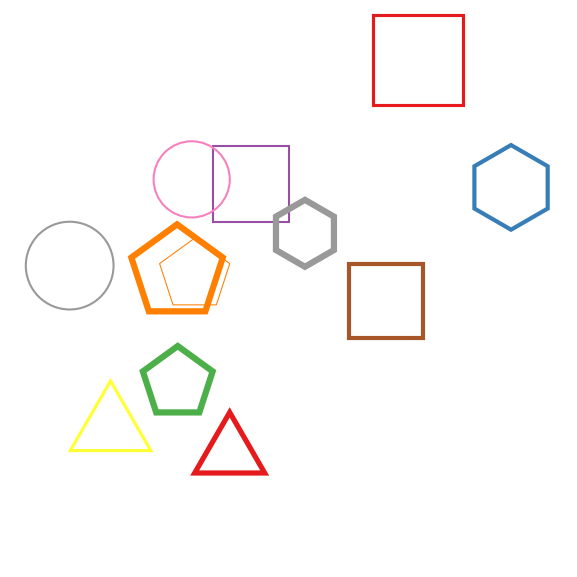[{"shape": "square", "thickness": 1.5, "radius": 0.39, "center": [0.723, 0.895]}, {"shape": "triangle", "thickness": 2.5, "radius": 0.35, "center": [0.398, 0.215]}, {"shape": "hexagon", "thickness": 2, "radius": 0.37, "center": [0.885, 0.675]}, {"shape": "pentagon", "thickness": 3, "radius": 0.32, "center": [0.308, 0.336]}, {"shape": "square", "thickness": 1, "radius": 0.33, "center": [0.435, 0.681]}, {"shape": "pentagon", "thickness": 3, "radius": 0.42, "center": [0.307, 0.527]}, {"shape": "pentagon", "thickness": 0.5, "radius": 0.32, "center": [0.337, 0.523]}, {"shape": "triangle", "thickness": 1.5, "radius": 0.4, "center": [0.191, 0.259]}, {"shape": "square", "thickness": 2, "radius": 0.32, "center": [0.668, 0.478]}, {"shape": "circle", "thickness": 1, "radius": 0.33, "center": [0.332, 0.689]}, {"shape": "hexagon", "thickness": 3, "radius": 0.29, "center": [0.528, 0.595]}, {"shape": "circle", "thickness": 1, "radius": 0.38, "center": [0.121, 0.539]}]